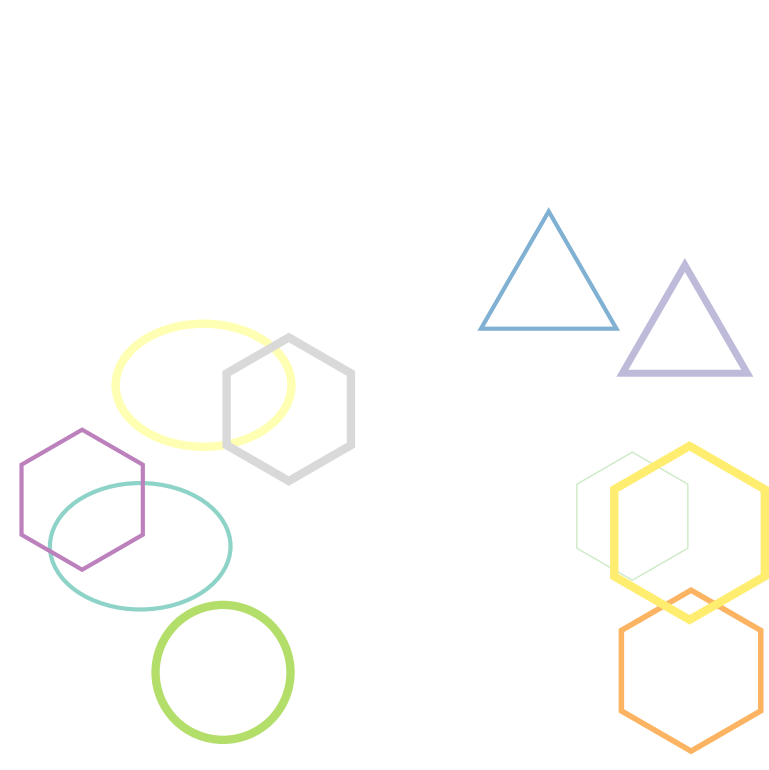[{"shape": "oval", "thickness": 1.5, "radius": 0.59, "center": [0.182, 0.291]}, {"shape": "oval", "thickness": 3, "radius": 0.57, "center": [0.264, 0.5]}, {"shape": "triangle", "thickness": 2.5, "radius": 0.47, "center": [0.889, 0.562]}, {"shape": "triangle", "thickness": 1.5, "radius": 0.51, "center": [0.713, 0.624]}, {"shape": "hexagon", "thickness": 2, "radius": 0.52, "center": [0.897, 0.129]}, {"shape": "circle", "thickness": 3, "radius": 0.44, "center": [0.29, 0.127]}, {"shape": "hexagon", "thickness": 3, "radius": 0.47, "center": [0.375, 0.468]}, {"shape": "hexagon", "thickness": 1.5, "radius": 0.45, "center": [0.107, 0.351]}, {"shape": "hexagon", "thickness": 0.5, "radius": 0.42, "center": [0.821, 0.33]}, {"shape": "hexagon", "thickness": 3, "radius": 0.56, "center": [0.896, 0.308]}]